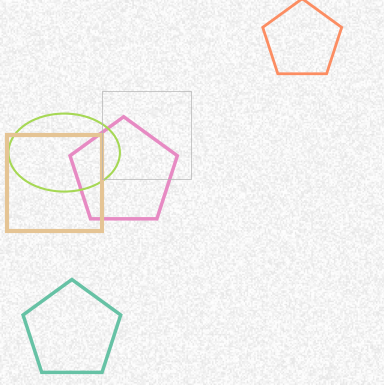[{"shape": "pentagon", "thickness": 2.5, "radius": 0.67, "center": [0.187, 0.141]}, {"shape": "pentagon", "thickness": 2, "radius": 0.54, "center": [0.785, 0.896]}, {"shape": "pentagon", "thickness": 2.5, "radius": 0.73, "center": [0.321, 0.55]}, {"shape": "oval", "thickness": 1.5, "radius": 0.72, "center": [0.167, 0.604]}, {"shape": "square", "thickness": 3, "radius": 0.62, "center": [0.142, 0.525]}, {"shape": "square", "thickness": 0.5, "radius": 0.57, "center": [0.381, 0.65]}]